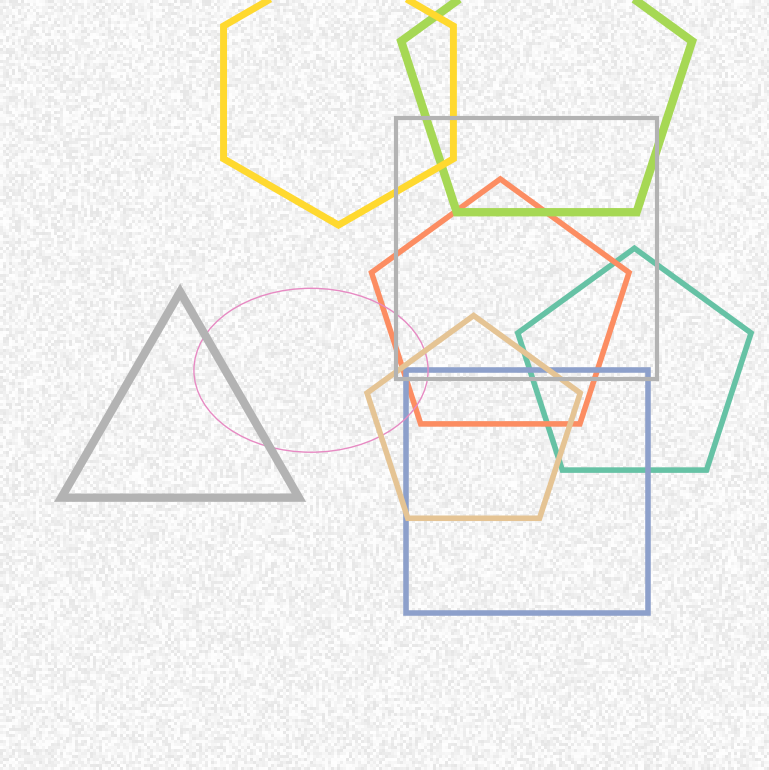[{"shape": "pentagon", "thickness": 2, "radius": 0.8, "center": [0.824, 0.518]}, {"shape": "pentagon", "thickness": 2, "radius": 0.88, "center": [0.65, 0.592]}, {"shape": "square", "thickness": 2, "radius": 0.79, "center": [0.684, 0.362]}, {"shape": "oval", "thickness": 0.5, "radius": 0.76, "center": [0.404, 0.519]}, {"shape": "pentagon", "thickness": 3, "radius": 0.99, "center": [0.71, 0.885]}, {"shape": "hexagon", "thickness": 2.5, "radius": 0.86, "center": [0.44, 0.88]}, {"shape": "pentagon", "thickness": 2, "radius": 0.73, "center": [0.615, 0.445]}, {"shape": "square", "thickness": 1.5, "radius": 0.85, "center": [0.684, 0.678]}, {"shape": "triangle", "thickness": 3, "radius": 0.89, "center": [0.234, 0.443]}]